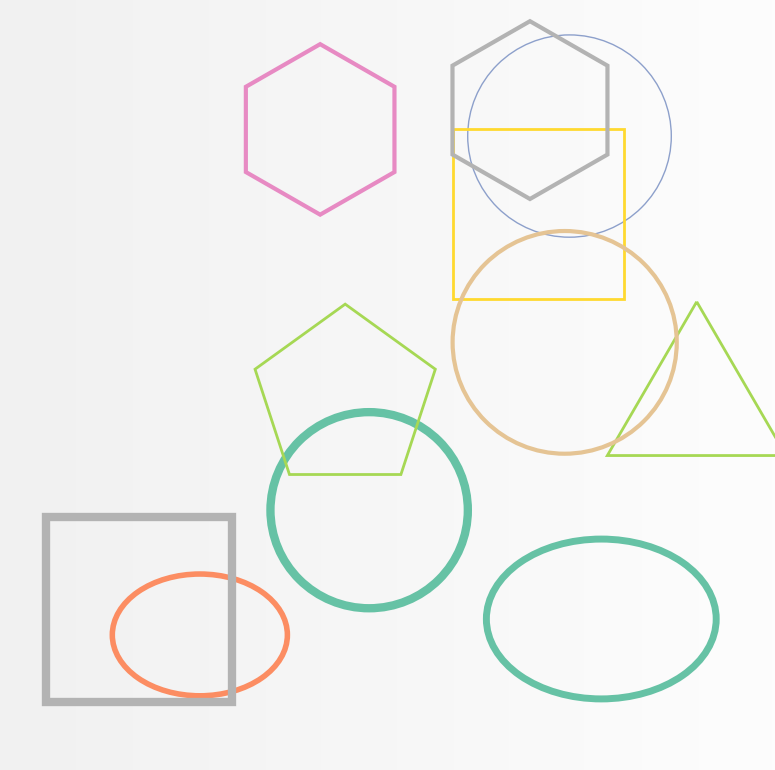[{"shape": "oval", "thickness": 2.5, "radius": 0.74, "center": [0.776, 0.196]}, {"shape": "circle", "thickness": 3, "radius": 0.64, "center": [0.476, 0.337]}, {"shape": "oval", "thickness": 2, "radius": 0.56, "center": [0.258, 0.175]}, {"shape": "circle", "thickness": 0.5, "radius": 0.66, "center": [0.735, 0.823]}, {"shape": "hexagon", "thickness": 1.5, "radius": 0.55, "center": [0.413, 0.832]}, {"shape": "pentagon", "thickness": 1, "radius": 0.61, "center": [0.445, 0.483]}, {"shape": "triangle", "thickness": 1, "radius": 0.67, "center": [0.899, 0.475]}, {"shape": "square", "thickness": 1, "radius": 0.55, "center": [0.695, 0.722]}, {"shape": "circle", "thickness": 1.5, "radius": 0.72, "center": [0.729, 0.555]}, {"shape": "square", "thickness": 3, "radius": 0.6, "center": [0.179, 0.209]}, {"shape": "hexagon", "thickness": 1.5, "radius": 0.58, "center": [0.684, 0.857]}]